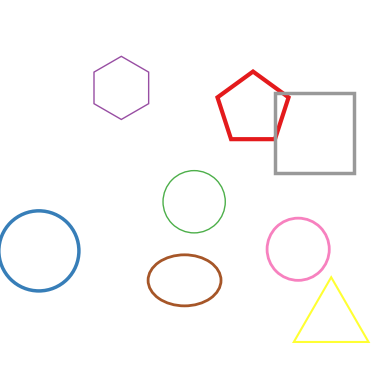[{"shape": "pentagon", "thickness": 3, "radius": 0.49, "center": [0.657, 0.717]}, {"shape": "circle", "thickness": 2.5, "radius": 0.52, "center": [0.101, 0.348]}, {"shape": "circle", "thickness": 1, "radius": 0.4, "center": [0.504, 0.476]}, {"shape": "hexagon", "thickness": 1, "radius": 0.41, "center": [0.315, 0.772]}, {"shape": "triangle", "thickness": 1.5, "radius": 0.56, "center": [0.86, 0.168]}, {"shape": "oval", "thickness": 2, "radius": 0.47, "center": [0.479, 0.272]}, {"shape": "circle", "thickness": 2, "radius": 0.4, "center": [0.774, 0.353]}, {"shape": "square", "thickness": 2.5, "radius": 0.52, "center": [0.817, 0.655]}]